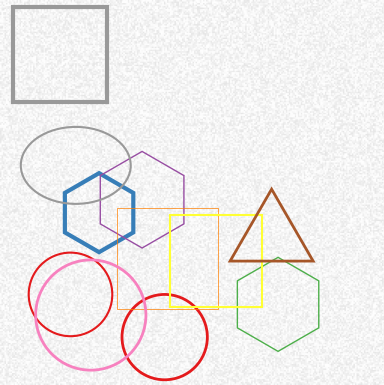[{"shape": "circle", "thickness": 1.5, "radius": 0.54, "center": [0.183, 0.235]}, {"shape": "circle", "thickness": 2, "radius": 0.55, "center": [0.428, 0.124]}, {"shape": "hexagon", "thickness": 3, "radius": 0.51, "center": [0.257, 0.448]}, {"shape": "hexagon", "thickness": 1, "radius": 0.61, "center": [0.722, 0.209]}, {"shape": "hexagon", "thickness": 1, "radius": 0.63, "center": [0.369, 0.481]}, {"shape": "square", "thickness": 0.5, "radius": 0.66, "center": [0.436, 0.328]}, {"shape": "square", "thickness": 1.5, "radius": 0.6, "center": [0.562, 0.323]}, {"shape": "triangle", "thickness": 2, "radius": 0.62, "center": [0.706, 0.384]}, {"shape": "circle", "thickness": 2, "radius": 0.72, "center": [0.236, 0.182]}, {"shape": "square", "thickness": 3, "radius": 0.61, "center": [0.156, 0.859]}, {"shape": "oval", "thickness": 1.5, "radius": 0.71, "center": [0.197, 0.57]}]